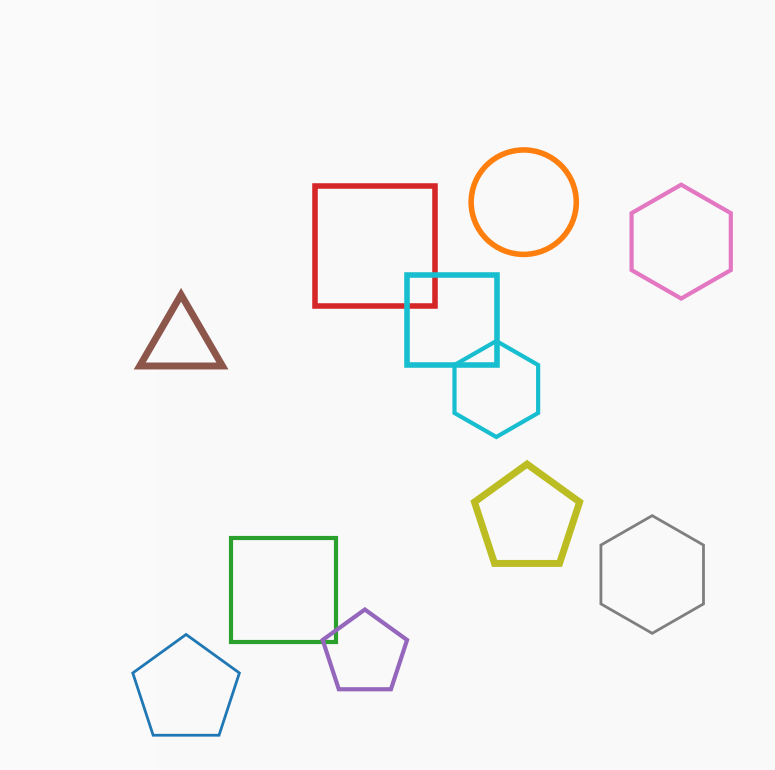[{"shape": "pentagon", "thickness": 1, "radius": 0.36, "center": [0.24, 0.104]}, {"shape": "circle", "thickness": 2, "radius": 0.34, "center": [0.676, 0.737]}, {"shape": "square", "thickness": 1.5, "radius": 0.34, "center": [0.366, 0.234]}, {"shape": "square", "thickness": 2, "radius": 0.39, "center": [0.484, 0.68]}, {"shape": "pentagon", "thickness": 1.5, "radius": 0.29, "center": [0.471, 0.151]}, {"shape": "triangle", "thickness": 2.5, "radius": 0.31, "center": [0.234, 0.556]}, {"shape": "hexagon", "thickness": 1.5, "radius": 0.37, "center": [0.879, 0.686]}, {"shape": "hexagon", "thickness": 1, "radius": 0.38, "center": [0.842, 0.254]}, {"shape": "pentagon", "thickness": 2.5, "radius": 0.36, "center": [0.68, 0.326]}, {"shape": "hexagon", "thickness": 1.5, "radius": 0.31, "center": [0.64, 0.495]}, {"shape": "square", "thickness": 2, "radius": 0.29, "center": [0.583, 0.584]}]